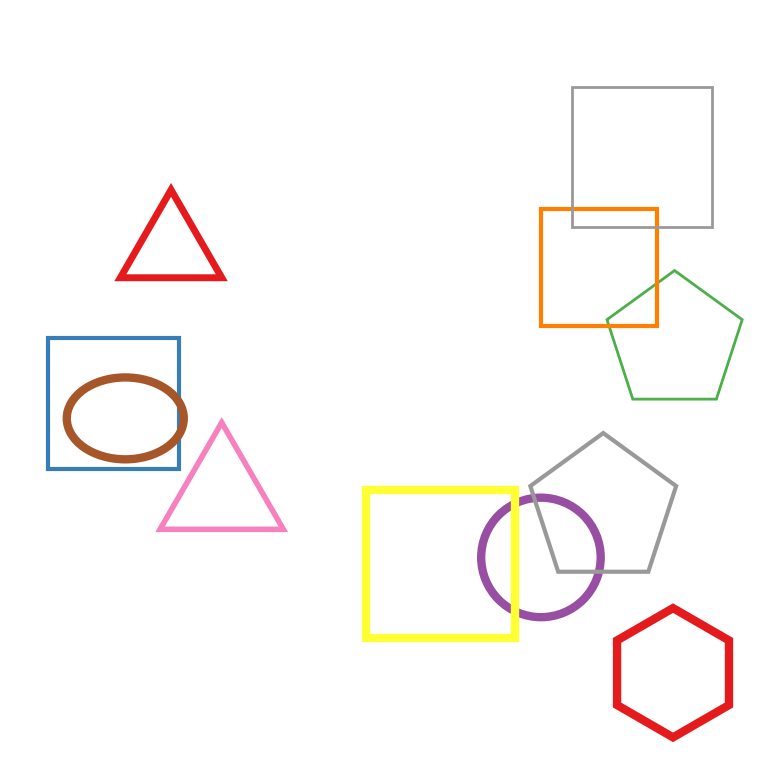[{"shape": "triangle", "thickness": 2.5, "radius": 0.38, "center": [0.222, 0.677]}, {"shape": "hexagon", "thickness": 3, "radius": 0.42, "center": [0.874, 0.126]}, {"shape": "square", "thickness": 1.5, "radius": 0.43, "center": [0.147, 0.476]}, {"shape": "pentagon", "thickness": 1, "radius": 0.46, "center": [0.876, 0.556]}, {"shape": "circle", "thickness": 3, "radius": 0.39, "center": [0.703, 0.276]}, {"shape": "square", "thickness": 1.5, "radius": 0.38, "center": [0.778, 0.652]}, {"shape": "square", "thickness": 3, "radius": 0.48, "center": [0.572, 0.267]}, {"shape": "oval", "thickness": 3, "radius": 0.38, "center": [0.163, 0.457]}, {"shape": "triangle", "thickness": 2, "radius": 0.46, "center": [0.288, 0.359]}, {"shape": "square", "thickness": 1, "radius": 0.45, "center": [0.834, 0.796]}, {"shape": "pentagon", "thickness": 1.5, "radius": 0.5, "center": [0.783, 0.338]}]